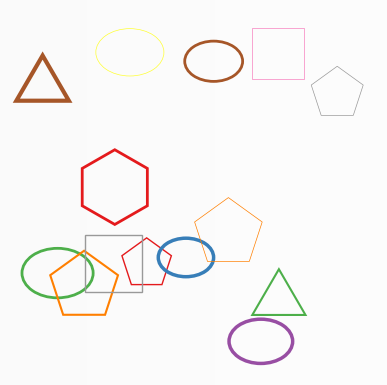[{"shape": "pentagon", "thickness": 1, "radius": 0.34, "center": [0.378, 0.315]}, {"shape": "hexagon", "thickness": 2, "radius": 0.49, "center": [0.296, 0.514]}, {"shape": "oval", "thickness": 2.5, "radius": 0.36, "center": [0.48, 0.331]}, {"shape": "triangle", "thickness": 1.5, "radius": 0.4, "center": [0.72, 0.222]}, {"shape": "oval", "thickness": 2, "radius": 0.46, "center": [0.149, 0.291]}, {"shape": "oval", "thickness": 2.5, "radius": 0.41, "center": [0.673, 0.113]}, {"shape": "pentagon", "thickness": 0.5, "radius": 0.46, "center": [0.589, 0.395]}, {"shape": "pentagon", "thickness": 1.5, "radius": 0.46, "center": [0.217, 0.257]}, {"shape": "oval", "thickness": 0.5, "radius": 0.44, "center": [0.335, 0.864]}, {"shape": "oval", "thickness": 2, "radius": 0.37, "center": [0.551, 0.841]}, {"shape": "triangle", "thickness": 3, "radius": 0.39, "center": [0.11, 0.778]}, {"shape": "square", "thickness": 0.5, "radius": 0.33, "center": [0.717, 0.86]}, {"shape": "pentagon", "thickness": 0.5, "radius": 0.35, "center": [0.87, 0.757]}, {"shape": "square", "thickness": 1, "radius": 0.37, "center": [0.293, 0.317]}]